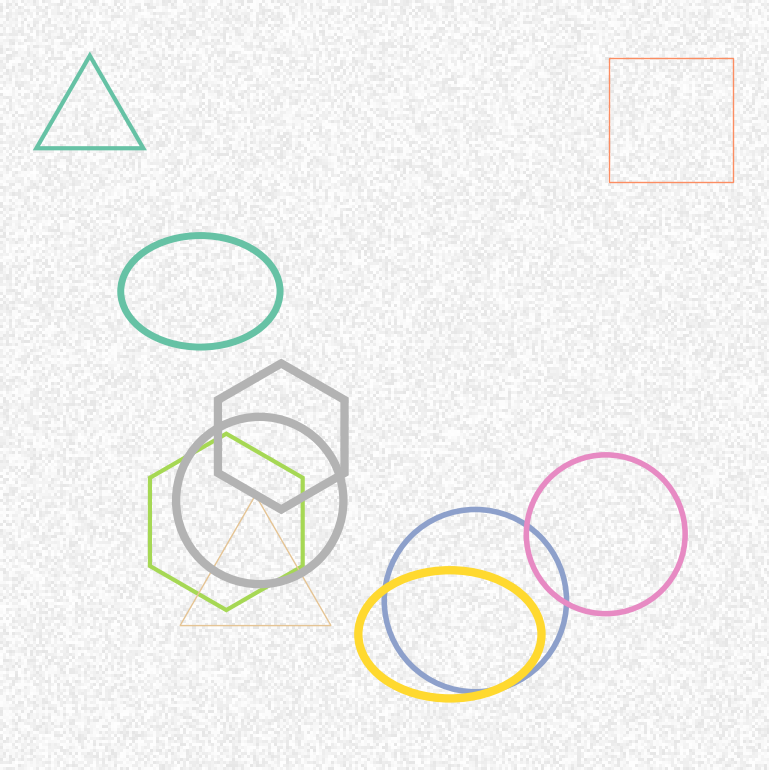[{"shape": "triangle", "thickness": 1.5, "radius": 0.4, "center": [0.117, 0.848]}, {"shape": "oval", "thickness": 2.5, "radius": 0.52, "center": [0.26, 0.622]}, {"shape": "square", "thickness": 0.5, "radius": 0.4, "center": [0.872, 0.844]}, {"shape": "circle", "thickness": 2, "radius": 0.59, "center": [0.617, 0.22]}, {"shape": "circle", "thickness": 2, "radius": 0.52, "center": [0.787, 0.306]}, {"shape": "hexagon", "thickness": 1.5, "radius": 0.57, "center": [0.294, 0.322]}, {"shape": "oval", "thickness": 3, "radius": 0.59, "center": [0.584, 0.176]}, {"shape": "triangle", "thickness": 0.5, "radius": 0.57, "center": [0.332, 0.244]}, {"shape": "circle", "thickness": 3, "radius": 0.54, "center": [0.337, 0.35]}, {"shape": "hexagon", "thickness": 3, "radius": 0.47, "center": [0.365, 0.433]}]